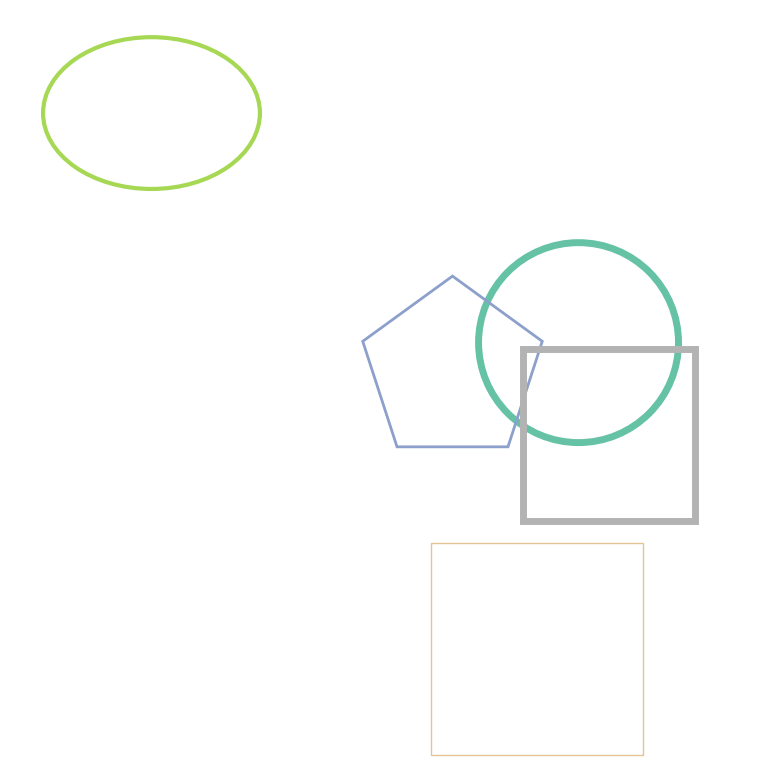[{"shape": "circle", "thickness": 2.5, "radius": 0.65, "center": [0.751, 0.555]}, {"shape": "pentagon", "thickness": 1, "radius": 0.61, "center": [0.588, 0.519]}, {"shape": "oval", "thickness": 1.5, "radius": 0.7, "center": [0.197, 0.853]}, {"shape": "square", "thickness": 0.5, "radius": 0.69, "center": [0.697, 0.158]}, {"shape": "square", "thickness": 2.5, "radius": 0.56, "center": [0.791, 0.435]}]